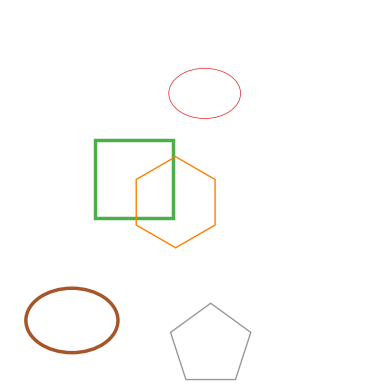[{"shape": "oval", "thickness": 0.5, "radius": 0.47, "center": [0.532, 0.757]}, {"shape": "square", "thickness": 2.5, "radius": 0.51, "center": [0.349, 0.535]}, {"shape": "hexagon", "thickness": 1, "radius": 0.59, "center": [0.456, 0.475]}, {"shape": "oval", "thickness": 2.5, "radius": 0.6, "center": [0.187, 0.168]}, {"shape": "pentagon", "thickness": 1, "radius": 0.55, "center": [0.547, 0.103]}]